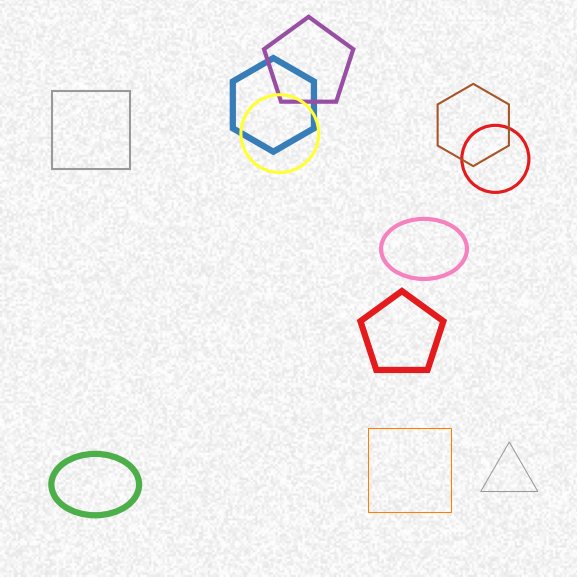[{"shape": "circle", "thickness": 1.5, "radius": 0.29, "center": [0.858, 0.724]}, {"shape": "pentagon", "thickness": 3, "radius": 0.38, "center": [0.696, 0.42]}, {"shape": "hexagon", "thickness": 3, "radius": 0.41, "center": [0.473, 0.818]}, {"shape": "oval", "thickness": 3, "radius": 0.38, "center": [0.165, 0.16]}, {"shape": "pentagon", "thickness": 2, "radius": 0.41, "center": [0.534, 0.889]}, {"shape": "square", "thickness": 0.5, "radius": 0.36, "center": [0.71, 0.185]}, {"shape": "circle", "thickness": 1.5, "radius": 0.34, "center": [0.485, 0.768]}, {"shape": "hexagon", "thickness": 1, "radius": 0.36, "center": [0.82, 0.783]}, {"shape": "oval", "thickness": 2, "radius": 0.37, "center": [0.734, 0.568]}, {"shape": "triangle", "thickness": 0.5, "radius": 0.29, "center": [0.882, 0.177]}, {"shape": "square", "thickness": 1, "radius": 0.34, "center": [0.158, 0.773]}]